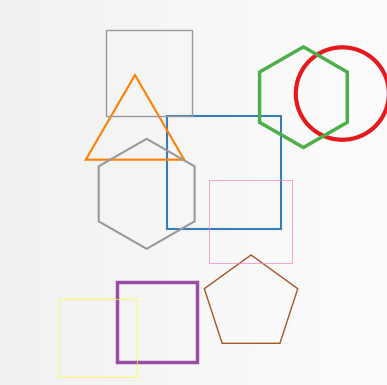[{"shape": "circle", "thickness": 3, "radius": 0.6, "center": [0.883, 0.757]}, {"shape": "square", "thickness": 1.5, "radius": 0.74, "center": [0.578, 0.552]}, {"shape": "hexagon", "thickness": 2.5, "radius": 0.65, "center": [0.783, 0.748]}, {"shape": "square", "thickness": 2.5, "radius": 0.52, "center": [0.406, 0.163]}, {"shape": "triangle", "thickness": 1.5, "radius": 0.73, "center": [0.348, 0.659]}, {"shape": "square", "thickness": 0.5, "radius": 0.51, "center": [0.253, 0.121]}, {"shape": "pentagon", "thickness": 1, "radius": 0.63, "center": [0.648, 0.211]}, {"shape": "square", "thickness": 0.5, "radius": 0.54, "center": [0.645, 0.424]}, {"shape": "square", "thickness": 1, "radius": 0.55, "center": [0.384, 0.811]}, {"shape": "hexagon", "thickness": 1.5, "radius": 0.71, "center": [0.378, 0.497]}]